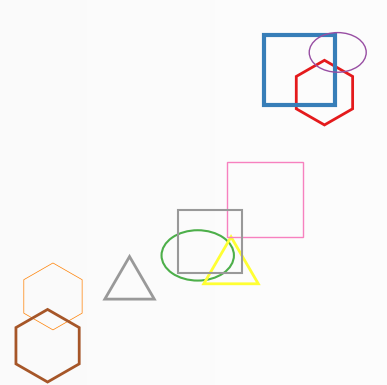[{"shape": "hexagon", "thickness": 2, "radius": 0.42, "center": [0.837, 0.759]}, {"shape": "square", "thickness": 3, "radius": 0.46, "center": [0.774, 0.818]}, {"shape": "oval", "thickness": 1.5, "radius": 0.47, "center": [0.51, 0.337]}, {"shape": "oval", "thickness": 1, "radius": 0.37, "center": [0.872, 0.864]}, {"shape": "hexagon", "thickness": 0.5, "radius": 0.43, "center": [0.137, 0.23]}, {"shape": "triangle", "thickness": 2, "radius": 0.41, "center": [0.596, 0.303]}, {"shape": "hexagon", "thickness": 2, "radius": 0.47, "center": [0.123, 0.102]}, {"shape": "square", "thickness": 1, "radius": 0.49, "center": [0.683, 0.483]}, {"shape": "triangle", "thickness": 2, "radius": 0.37, "center": [0.334, 0.26]}, {"shape": "square", "thickness": 1.5, "radius": 0.41, "center": [0.542, 0.373]}]